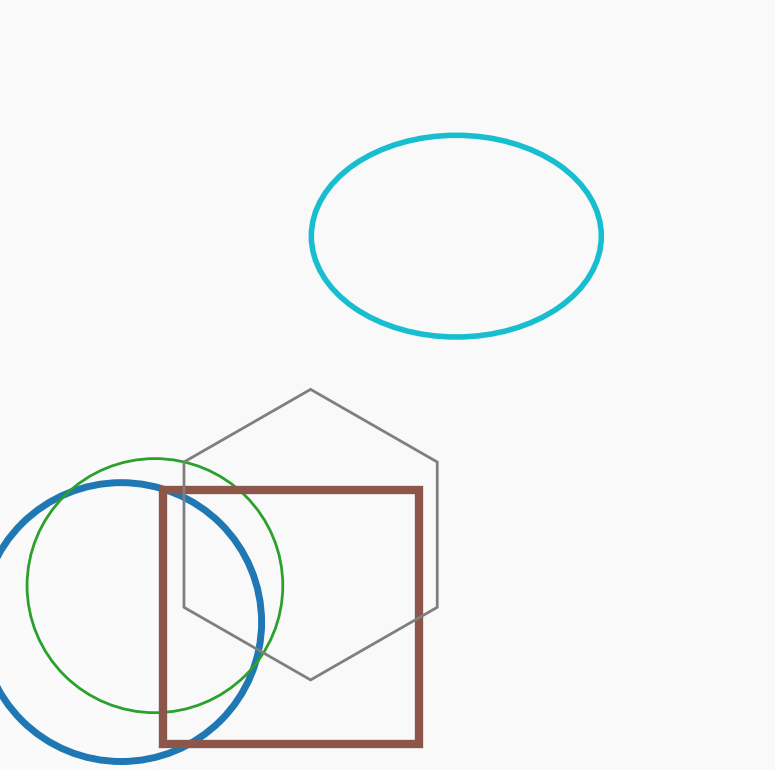[{"shape": "circle", "thickness": 2.5, "radius": 0.91, "center": [0.156, 0.192]}, {"shape": "circle", "thickness": 1, "radius": 0.82, "center": [0.2, 0.239]}, {"shape": "square", "thickness": 3, "radius": 0.83, "center": [0.376, 0.198]}, {"shape": "hexagon", "thickness": 1, "radius": 0.94, "center": [0.401, 0.306]}, {"shape": "oval", "thickness": 2, "radius": 0.94, "center": [0.589, 0.693]}]